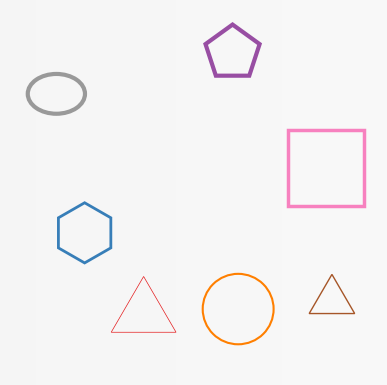[{"shape": "triangle", "thickness": 0.5, "radius": 0.48, "center": [0.371, 0.185]}, {"shape": "hexagon", "thickness": 2, "radius": 0.39, "center": [0.218, 0.395]}, {"shape": "pentagon", "thickness": 3, "radius": 0.37, "center": [0.6, 0.863]}, {"shape": "circle", "thickness": 1.5, "radius": 0.46, "center": [0.615, 0.197]}, {"shape": "triangle", "thickness": 1, "radius": 0.34, "center": [0.857, 0.219]}, {"shape": "square", "thickness": 2.5, "radius": 0.49, "center": [0.841, 0.564]}, {"shape": "oval", "thickness": 3, "radius": 0.37, "center": [0.145, 0.756]}]